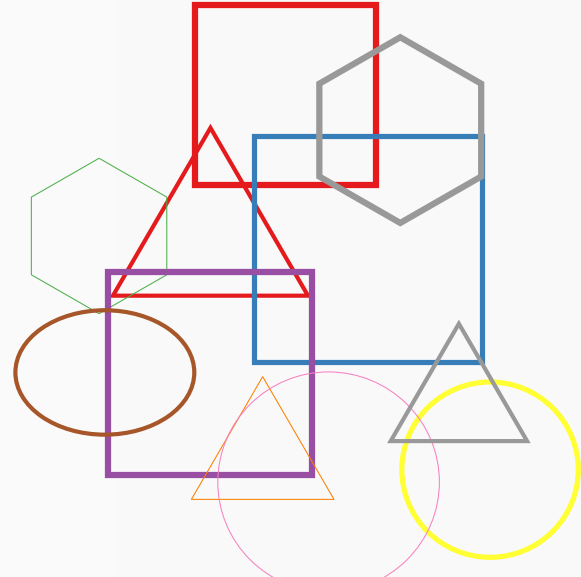[{"shape": "triangle", "thickness": 2, "radius": 0.97, "center": [0.362, 0.584]}, {"shape": "square", "thickness": 3, "radius": 0.78, "center": [0.491, 0.834]}, {"shape": "square", "thickness": 2.5, "radius": 0.98, "center": [0.633, 0.568]}, {"shape": "hexagon", "thickness": 0.5, "radius": 0.67, "center": [0.17, 0.591]}, {"shape": "square", "thickness": 3, "radius": 0.88, "center": [0.361, 0.353]}, {"shape": "triangle", "thickness": 0.5, "radius": 0.71, "center": [0.452, 0.205]}, {"shape": "circle", "thickness": 2.5, "radius": 0.76, "center": [0.843, 0.186]}, {"shape": "oval", "thickness": 2, "radius": 0.77, "center": [0.18, 0.354]}, {"shape": "circle", "thickness": 0.5, "radius": 0.95, "center": [0.565, 0.164]}, {"shape": "hexagon", "thickness": 3, "radius": 0.8, "center": [0.689, 0.774]}, {"shape": "triangle", "thickness": 2, "radius": 0.68, "center": [0.789, 0.303]}]